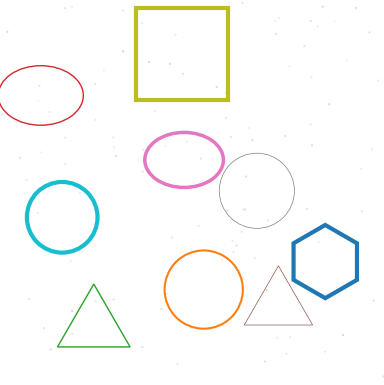[{"shape": "hexagon", "thickness": 3, "radius": 0.48, "center": [0.845, 0.321]}, {"shape": "circle", "thickness": 1.5, "radius": 0.51, "center": [0.529, 0.248]}, {"shape": "triangle", "thickness": 1, "radius": 0.54, "center": [0.244, 0.153]}, {"shape": "oval", "thickness": 1, "radius": 0.55, "center": [0.106, 0.752]}, {"shape": "triangle", "thickness": 0.5, "radius": 0.51, "center": [0.723, 0.207]}, {"shape": "oval", "thickness": 2.5, "radius": 0.51, "center": [0.478, 0.585]}, {"shape": "circle", "thickness": 0.5, "radius": 0.49, "center": [0.667, 0.504]}, {"shape": "square", "thickness": 3, "radius": 0.6, "center": [0.472, 0.86]}, {"shape": "circle", "thickness": 3, "radius": 0.46, "center": [0.162, 0.436]}]